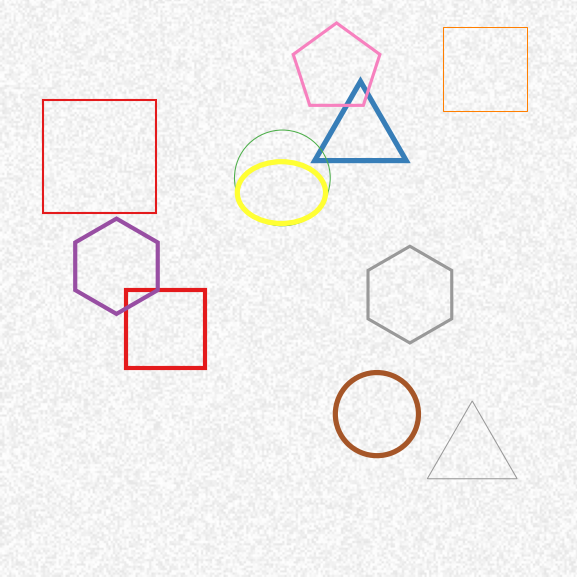[{"shape": "square", "thickness": 1, "radius": 0.49, "center": [0.172, 0.728]}, {"shape": "square", "thickness": 2, "radius": 0.34, "center": [0.286, 0.43]}, {"shape": "triangle", "thickness": 2.5, "radius": 0.46, "center": [0.624, 0.767]}, {"shape": "circle", "thickness": 0.5, "radius": 0.41, "center": [0.489, 0.691]}, {"shape": "hexagon", "thickness": 2, "radius": 0.41, "center": [0.202, 0.538]}, {"shape": "square", "thickness": 0.5, "radius": 0.36, "center": [0.839, 0.88]}, {"shape": "oval", "thickness": 2.5, "radius": 0.38, "center": [0.487, 0.666]}, {"shape": "circle", "thickness": 2.5, "radius": 0.36, "center": [0.653, 0.282]}, {"shape": "pentagon", "thickness": 1.5, "radius": 0.39, "center": [0.583, 0.881]}, {"shape": "triangle", "thickness": 0.5, "radius": 0.45, "center": [0.818, 0.215]}, {"shape": "hexagon", "thickness": 1.5, "radius": 0.42, "center": [0.71, 0.489]}]